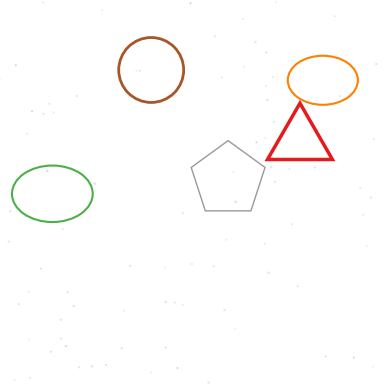[{"shape": "triangle", "thickness": 2.5, "radius": 0.49, "center": [0.779, 0.634]}, {"shape": "oval", "thickness": 1.5, "radius": 0.52, "center": [0.136, 0.497]}, {"shape": "oval", "thickness": 1.5, "radius": 0.46, "center": [0.838, 0.791]}, {"shape": "circle", "thickness": 2, "radius": 0.42, "center": [0.393, 0.818]}, {"shape": "pentagon", "thickness": 1, "radius": 0.5, "center": [0.593, 0.534]}]